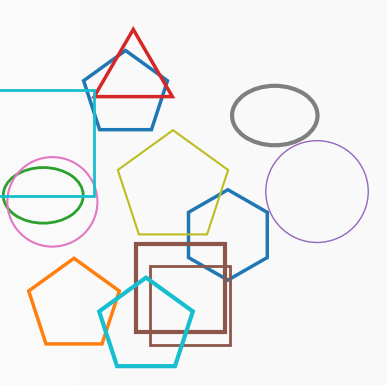[{"shape": "hexagon", "thickness": 2.5, "radius": 0.59, "center": [0.588, 0.39]}, {"shape": "pentagon", "thickness": 2.5, "radius": 0.57, "center": [0.324, 0.755]}, {"shape": "pentagon", "thickness": 2.5, "radius": 0.61, "center": [0.191, 0.206]}, {"shape": "oval", "thickness": 2, "radius": 0.52, "center": [0.112, 0.493]}, {"shape": "triangle", "thickness": 2.5, "radius": 0.58, "center": [0.344, 0.807]}, {"shape": "circle", "thickness": 1, "radius": 0.66, "center": [0.818, 0.502]}, {"shape": "square", "thickness": 3, "radius": 0.57, "center": [0.466, 0.251]}, {"shape": "square", "thickness": 2, "radius": 0.51, "center": [0.491, 0.206]}, {"shape": "circle", "thickness": 1.5, "radius": 0.58, "center": [0.135, 0.476]}, {"shape": "oval", "thickness": 3, "radius": 0.55, "center": [0.709, 0.7]}, {"shape": "pentagon", "thickness": 1.5, "radius": 0.75, "center": [0.446, 0.512]}, {"shape": "square", "thickness": 2, "radius": 0.69, "center": [0.103, 0.628]}, {"shape": "pentagon", "thickness": 3, "radius": 0.64, "center": [0.377, 0.152]}]